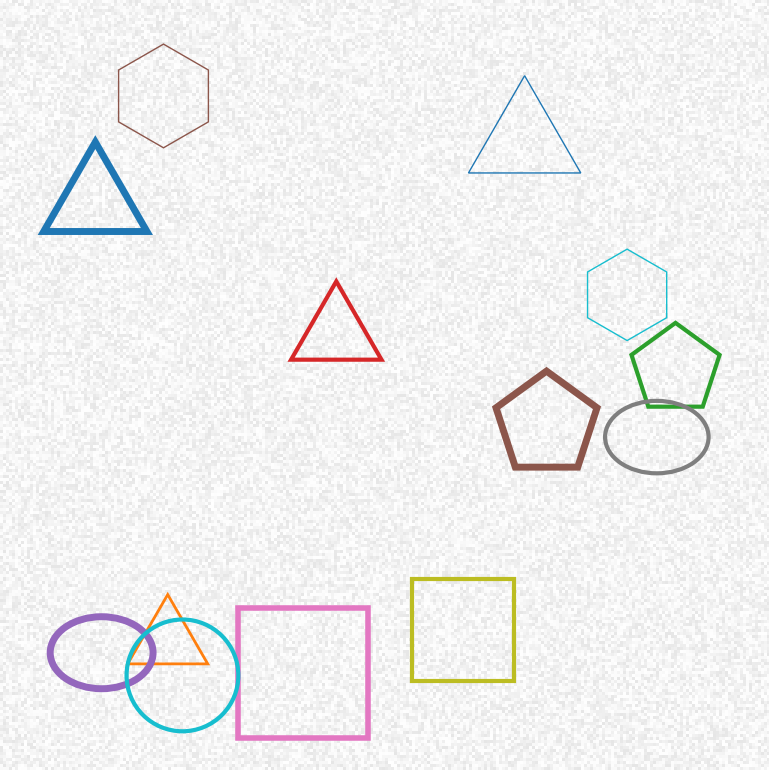[{"shape": "triangle", "thickness": 0.5, "radius": 0.42, "center": [0.681, 0.817]}, {"shape": "triangle", "thickness": 2.5, "radius": 0.39, "center": [0.124, 0.738]}, {"shape": "triangle", "thickness": 1, "radius": 0.3, "center": [0.218, 0.168]}, {"shape": "pentagon", "thickness": 1.5, "radius": 0.3, "center": [0.877, 0.521]}, {"shape": "triangle", "thickness": 1.5, "radius": 0.34, "center": [0.437, 0.567]}, {"shape": "oval", "thickness": 2.5, "radius": 0.33, "center": [0.132, 0.152]}, {"shape": "hexagon", "thickness": 0.5, "radius": 0.34, "center": [0.212, 0.875]}, {"shape": "pentagon", "thickness": 2.5, "radius": 0.34, "center": [0.71, 0.449]}, {"shape": "square", "thickness": 2, "radius": 0.42, "center": [0.393, 0.126]}, {"shape": "oval", "thickness": 1.5, "radius": 0.34, "center": [0.853, 0.432]}, {"shape": "square", "thickness": 1.5, "radius": 0.33, "center": [0.601, 0.182]}, {"shape": "hexagon", "thickness": 0.5, "radius": 0.3, "center": [0.814, 0.617]}, {"shape": "circle", "thickness": 1.5, "radius": 0.36, "center": [0.237, 0.123]}]